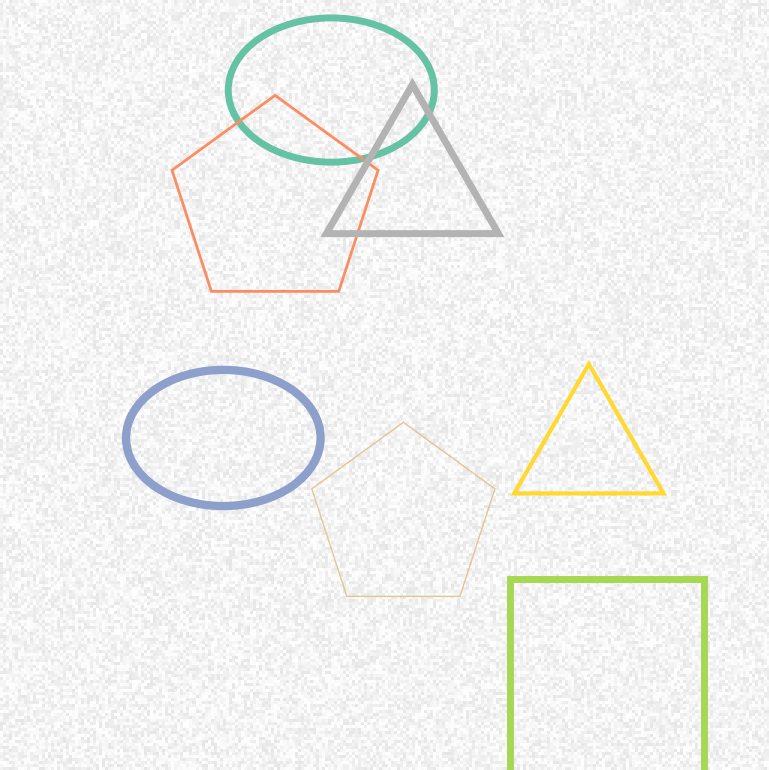[{"shape": "oval", "thickness": 2.5, "radius": 0.67, "center": [0.43, 0.883]}, {"shape": "pentagon", "thickness": 1, "radius": 0.7, "center": [0.357, 0.735]}, {"shape": "oval", "thickness": 3, "radius": 0.63, "center": [0.29, 0.431]}, {"shape": "square", "thickness": 2.5, "radius": 0.63, "center": [0.788, 0.122]}, {"shape": "triangle", "thickness": 1.5, "radius": 0.56, "center": [0.765, 0.415]}, {"shape": "pentagon", "thickness": 0.5, "radius": 0.62, "center": [0.524, 0.327]}, {"shape": "triangle", "thickness": 2.5, "radius": 0.65, "center": [0.536, 0.761]}]